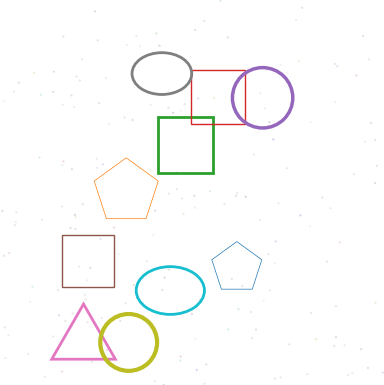[{"shape": "pentagon", "thickness": 0.5, "radius": 0.34, "center": [0.615, 0.304]}, {"shape": "pentagon", "thickness": 0.5, "radius": 0.44, "center": [0.328, 0.503]}, {"shape": "square", "thickness": 2, "radius": 0.36, "center": [0.482, 0.622]}, {"shape": "square", "thickness": 1, "radius": 0.35, "center": [0.566, 0.747]}, {"shape": "circle", "thickness": 2.5, "radius": 0.39, "center": [0.682, 0.746]}, {"shape": "square", "thickness": 1, "radius": 0.34, "center": [0.228, 0.322]}, {"shape": "triangle", "thickness": 2, "radius": 0.48, "center": [0.217, 0.115]}, {"shape": "oval", "thickness": 2, "radius": 0.39, "center": [0.42, 0.809]}, {"shape": "circle", "thickness": 3, "radius": 0.37, "center": [0.334, 0.111]}, {"shape": "oval", "thickness": 2, "radius": 0.44, "center": [0.442, 0.245]}]